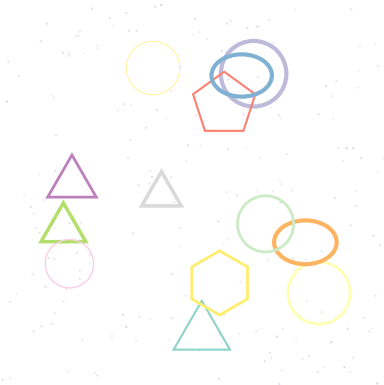[{"shape": "triangle", "thickness": 1.5, "radius": 0.42, "center": [0.524, 0.134]}, {"shape": "circle", "thickness": 2, "radius": 0.4, "center": [0.829, 0.239]}, {"shape": "circle", "thickness": 3, "radius": 0.43, "center": [0.659, 0.809]}, {"shape": "pentagon", "thickness": 1.5, "radius": 0.42, "center": [0.582, 0.729]}, {"shape": "oval", "thickness": 3, "radius": 0.39, "center": [0.628, 0.804]}, {"shape": "oval", "thickness": 3, "radius": 0.41, "center": [0.793, 0.371]}, {"shape": "triangle", "thickness": 2.5, "radius": 0.34, "center": [0.165, 0.406]}, {"shape": "circle", "thickness": 1, "radius": 0.31, "center": [0.18, 0.315]}, {"shape": "triangle", "thickness": 2.5, "radius": 0.3, "center": [0.419, 0.495]}, {"shape": "triangle", "thickness": 2, "radius": 0.36, "center": [0.187, 0.524]}, {"shape": "circle", "thickness": 2, "radius": 0.36, "center": [0.69, 0.419]}, {"shape": "hexagon", "thickness": 2, "radius": 0.42, "center": [0.57, 0.265]}, {"shape": "circle", "thickness": 0.5, "radius": 0.35, "center": [0.397, 0.823]}]